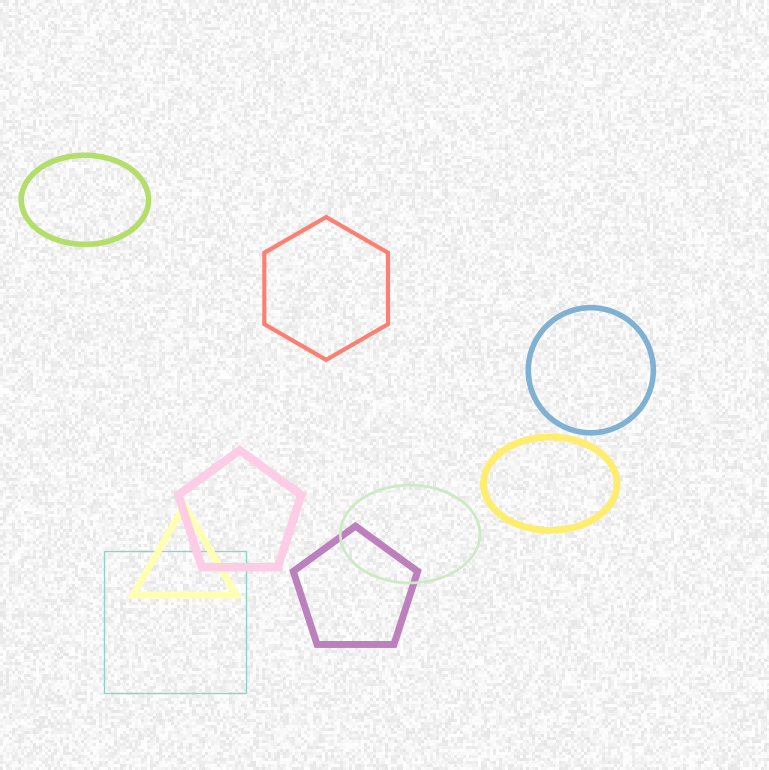[{"shape": "square", "thickness": 0.5, "radius": 0.46, "center": [0.227, 0.192]}, {"shape": "triangle", "thickness": 2.5, "radius": 0.39, "center": [0.24, 0.266]}, {"shape": "hexagon", "thickness": 1.5, "radius": 0.46, "center": [0.424, 0.625]}, {"shape": "circle", "thickness": 2, "radius": 0.41, "center": [0.767, 0.519]}, {"shape": "oval", "thickness": 2, "radius": 0.41, "center": [0.11, 0.741]}, {"shape": "pentagon", "thickness": 3, "radius": 0.42, "center": [0.311, 0.331]}, {"shape": "pentagon", "thickness": 2.5, "radius": 0.42, "center": [0.462, 0.232]}, {"shape": "oval", "thickness": 1, "radius": 0.45, "center": [0.533, 0.306]}, {"shape": "oval", "thickness": 2.5, "radius": 0.43, "center": [0.715, 0.372]}]